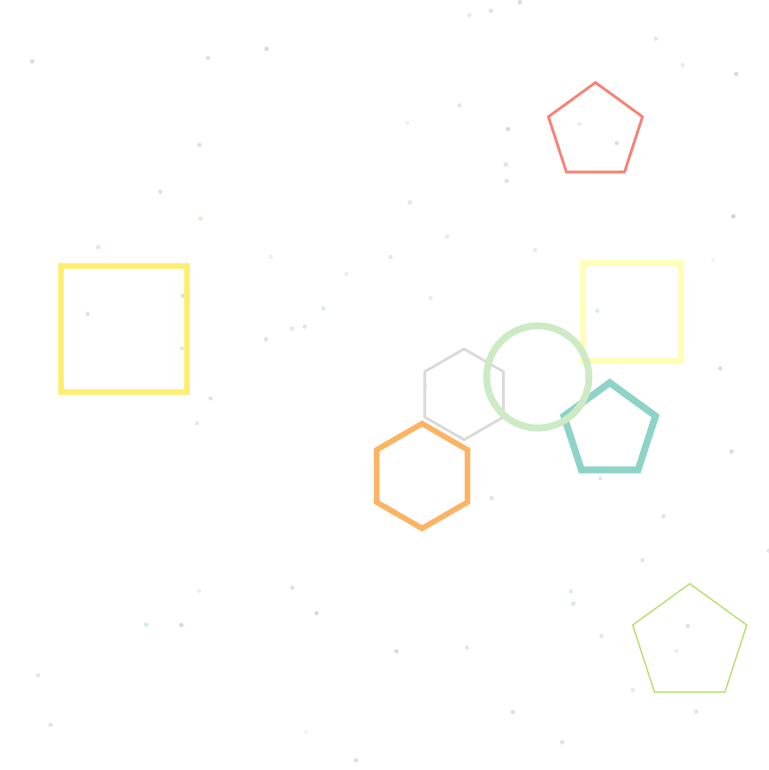[{"shape": "pentagon", "thickness": 2.5, "radius": 0.31, "center": [0.792, 0.44]}, {"shape": "square", "thickness": 2, "radius": 0.32, "center": [0.821, 0.595]}, {"shape": "pentagon", "thickness": 1, "radius": 0.32, "center": [0.773, 0.829]}, {"shape": "hexagon", "thickness": 2, "radius": 0.34, "center": [0.548, 0.382]}, {"shape": "pentagon", "thickness": 0.5, "radius": 0.39, "center": [0.896, 0.164]}, {"shape": "hexagon", "thickness": 1, "radius": 0.29, "center": [0.603, 0.488]}, {"shape": "circle", "thickness": 2.5, "radius": 0.33, "center": [0.698, 0.51]}, {"shape": "square", "thickness": 2, "radius": 0.41, "center": [0.161, 0.573]}]